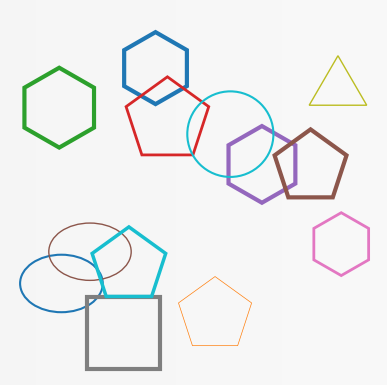[{"shape": "oval", "thickness": 1.5, "radius": 0.53, "center": [0.159, 0.264]}, {"shape": "hexagon", "thickness": 3, "radius": 0.47, "center": [0.401, 0.823]}, {"shape": "pentagon", "thickness": 0.5, "radius": 0.5, "center": [0.555, 0.182]}, {"shape": "hexagon", "thickness": 3, "radius": 0.52, "center": [0.153, 0.72]}, {"shape": "pentagon", "thickness": 2, "radius": 0.56, "center": [0.432, 0.688]}, {"shape": "hexagon", "thickness": 3, "radius": 0.5, "center": [0.676, 0.573]}, {"shape": "pentagon", "thickness": 3, "radius": 0.49, "center": [0.801, 0.566]}, {"shape": "oval", "thickness": 1, "radius": 0.53, "center": [0.232, 0.346]}, {"shape": "hexagon", "thickness": 2, "radius": 0.41, "center": [0.881, 0.366]}, {"shape": "square", "thickness": 3, "radius": 0.47, "center": [0.319, 0.134]}, {"shape": "triangle", "thickness": 1, "radius": 0.43, "center": [0.872, 0.77]}, {"shape": "circle", "thickness": 1.5, "radius": 0.56, "center": [0.594, 0.652]}, {"shape": "pentagon", "thickness": 2.5, "radius": 0.5, "center": [0.333, 0.311]}]